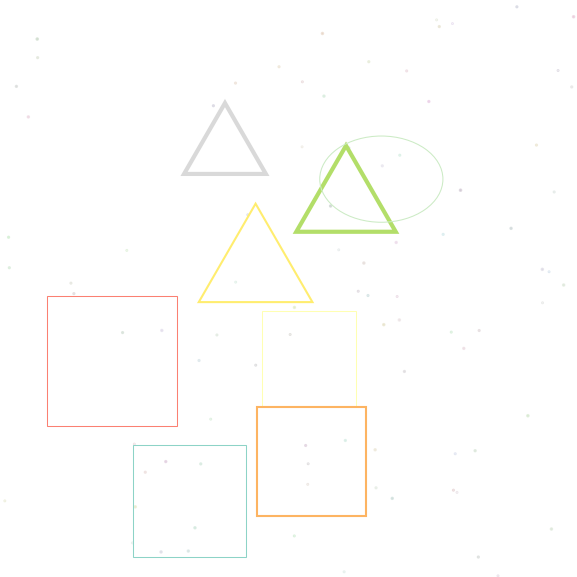[{"shape": "square", "thickness": 0.5, "radius": 0.49, "center": [0.329, 0.131]}, {"shape": "square", "thickness": 0.5, "radius": 0.41, "center": [0.535, 0.378]}, {"shape": "square", "thickness": 0.5, "radius": 0.56, "center": [0.194, 0.374]}, {"shape": "square", "thickness": 1, "radius": 0.47, "center": [0.539, 0.2]}, {"shape": "triangle", "thickness": 2, "radius": 0.5, "center": [0.599, 0.648]}, {"shape": "triangle", "thickness": 2, "radius": 0.41, "center": [0.39, 0.739]}, {"shape": "oval", "thickness": 0.5, "radius": 0.53, "center": [0.66, 0.689]}, {"shape": "triangle", "thickness": 1, "radius": 0.57, "center": [0.443, 0.533]}]